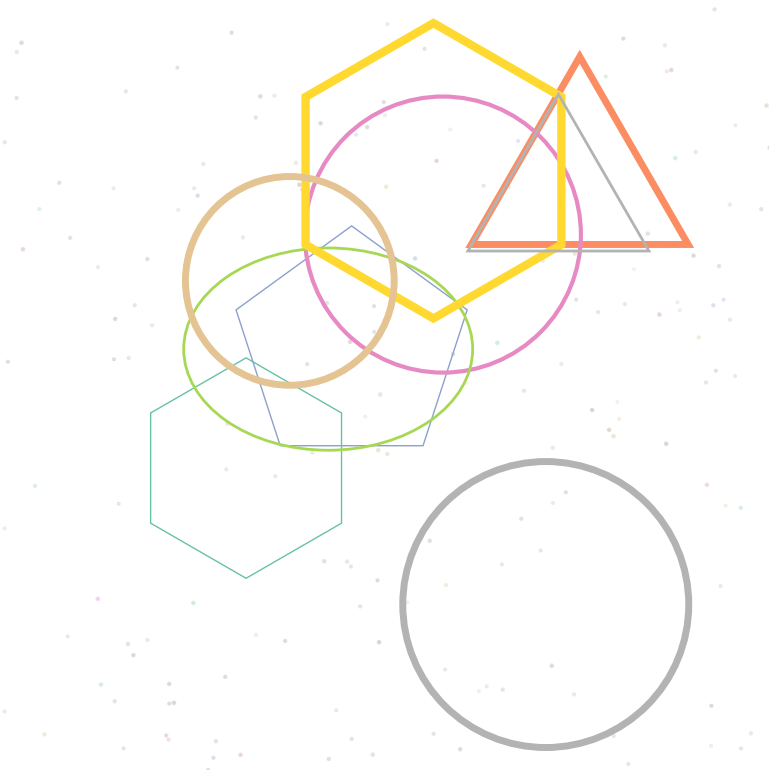[{"shape": "hexagon", "thickness": 0.5, "radius": 0.72, "center": [0.32, 0.392]}, {"shape": "triangle", "thickness": 2.5, "radius": 0.81, "center": [0.753, 0.764]}, {"shape": "pentagon", "thickness": 0.5, "radius": 0.79, "center": [0.457, 0.549]}, {"shape": "circle", "thickness": 1.5, "radius": 0.9, "center": [0.575, 0.695]}, {"shape": "oval", "thickness": 1, "radius": 0.94, "center": [0.426, 0.547]}, {"shape": "hexagon", "thickness": 3, "radius": 0.96, "center": [0.563, 0.778]}, {"shape": "circle", "thickness": 2.5, "radius": 0.68, "center": [0.376, 0.635]}, {"shape": "circle", "thickness": 2.5, "radius": 0.93, "center": [0.709, 0.215]}, {"shape": "triangle", "thickness": 1, "radius": 0.68, "center": [0.725, 0.742]}]